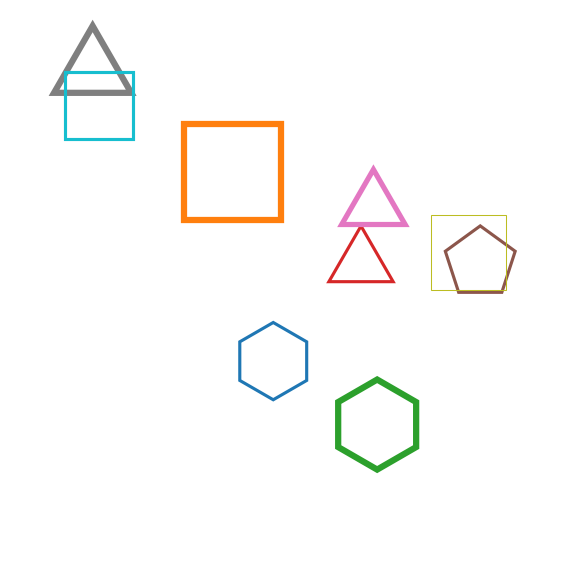[{"shape": "hexagon", "thickness": 1.5, "radius": 0.33, "center": [0.473, 0.374]}, {"shape": "square", "thickness": 3, "radius": 0.42, "center": [0.403, 0.701]}, {"shape": "hexagon", "thickness": 3, "radius": 0.39, "center": [0.653, 0.264]}, {"shape": "triangle", "thickness": 1.5, "radius": 0.32, "center": [0.625, 0.543]}, {"shape": "pentagon", "thickness": 1.5, "radius": 0.32, "center": [0.832, 0.544]}, {"shape": "triangle", "thickness": 2.5, "radius": 0.32, "center": [0.647, 0.642]}, {"shape": "triangle", "thickness": 3, "radius": 0.39, "center": [0.16, 0.877]}, {"shape": "square", "thickness": 0.5, "radius": 0.32, "center": [0.811, 0.562]}, {"shape": "square", "thickness": 1.5, "radius": 0.29, "center": [0.171, 0.817]}]